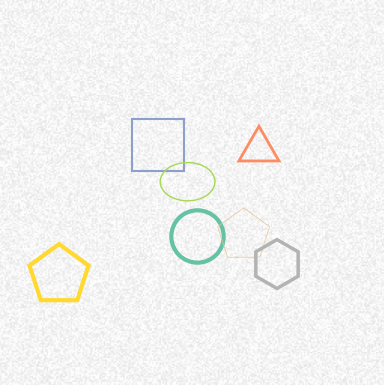[{"shape": "circle", "thickness": 3, "radius": 0.34, "center": [0.513, 0.386]}, {"shape": "triangle", "thickness": 2, "radius": 0.3, "center": [0.673, 0.612]}, {"shape": "square", "thickness": 1.5, "radius": 0.34, "center": [0.41, 0.623]}, {"shape": "oval", "thickness": 1, "radius": 0.36, "center": [0.487, 0.528]}, {"shape": "pentagon", "thickness": 3, "radius": 0.4, "center": [0.153, 0.285]}, {"shape": "pentagon", "thickness": 0.5, "radius": 0.35, "center": [0.633, 0.389]}, {"shape": "hexagon", "thickness": 2.5, "radius": 0.32, "center": [0.719, 0.314]}]